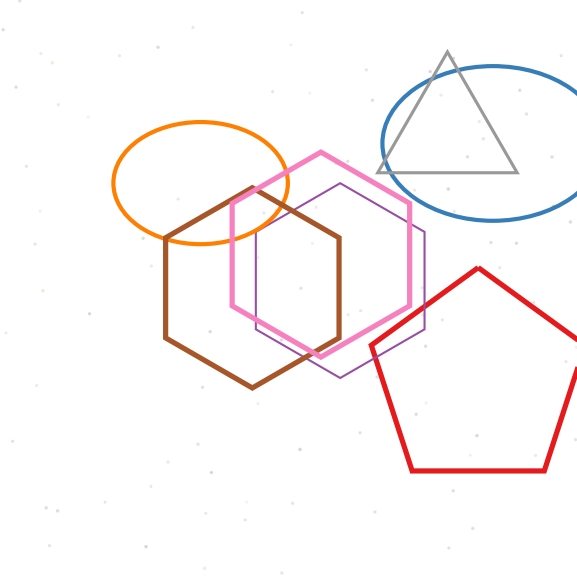[{"shape": "pentagon", "thickness": 2.5, "radius": 0.97, "center": [0.828, 0.341]}, {"shape": "oval", "thickness": 2, "radius": 0.96, "center": [0.854, 0.751]}, {"shape": "hexagon", "thickness": 1, "radius": 0.84, "center": [0.589, 0.513]}, {"shape": "oval", "thickness": 2, "radius": 0.76, "center": [0.347, 0.682]}, {"shape": "hexagon", "thickness": 2.5, "radius": 0.87, "center": [0.437, 0.501]}, {"shape": "hexagon", "thickness": 2.5, "radius": 0.89, "center": [0.556, 0.558]}, {"shape": "triangle", "thickness": 1.5, "radius": 0.7, "center": [0.775, 0.77]}]